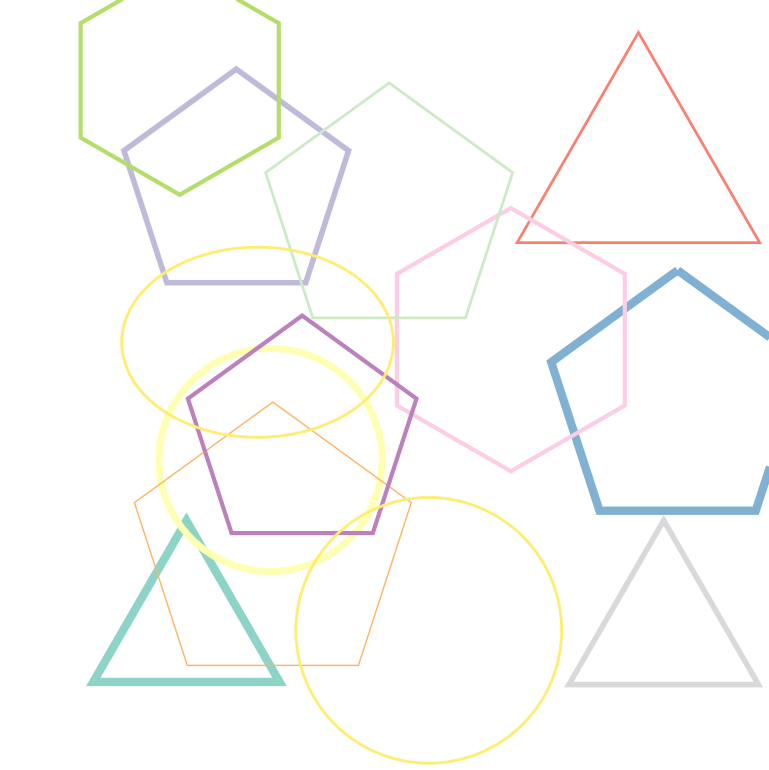[{"shape": "triangle", "thickness": 3, "radius": 0.7, "center": [0.242, 0.184]}, {"shape": "circle", "thickness": 2.5, "radius": 0.72, "center": [0.351, 0.403]}, {"shape": "pentagon", "thickness": 2, "radius": 0.77, "center": [0.307, 0.757]}, {"shape": "triangle", "thickness": 1, "radius": 0.91, "center": [0.829, 0.776]}, {"shape": "pentagon", "thickness": 3, "radius": 0.86, "center": [0.88, 0.476]}, {"shape": "pentagon", "thickness": 0.5, "radius": 0.95, "center": [0.354, 0.289]}, {"shape": "hexagon", "thickness": 1.5, "radius": 0.74, "center": [0.233, 0.896]}, {"shape": "hexagon", "thickness": 1.5, "radius": 0.85, "center": [0.663, 0.559]}, {"shape": "triangle", "thickness": 2, "radius": 0.71, "center": [0.862, 0.182]}, {"shape": "pentagon", "thickness": 1.5, "radius": 0.78, "center": [0.392, 0.434]}, {"shape": "pentagon", "thickness": 1, "radius": 0.84, "center": [0.505, 0.724]}, {"shape": "oval", "thickness": 1, "radius": 0.88, "center": [0.335, 0.556]}, {"shape": "circle", "thickness": 1, "radius": 0.86, "center": [0.557, 0.181]}]